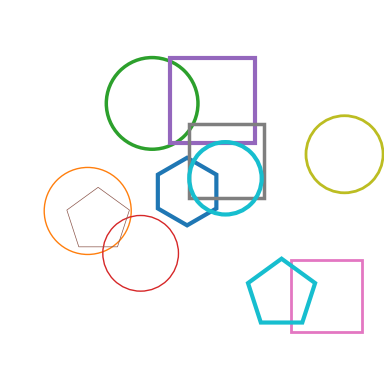[{"shape": "hexagon", "thickness": 3, "radius": 0.44, "center": [0.486, 0.502]}, {"shape": "circle", "thickness": 1, "radius": 0.57, "center": [0.228, 0.452]}, {"shape": "circle", "thickness": 2.5, "radius": 0.6, "center": [0.395, 0.731]}, {"shape": "circle", "thickness": 1, "radius": 0.49, "center": [0.365, 0.342]}, {"shape": "square", "thickness": 3, "radius": 0.55, "center": [0.552, 0.739]}, {"shape": "pentagon", "thickness": 0.5, "radius": 0.43, "center": [0.255, 0.428]}, {"shape": "square", "thickness": 2, "radius": 0.46, "center": [0.848, 0.231]}, {"shape": "square", "thickness": 2.5, "radius": 0.48, "center": [0.588, 0.582]}, {"shape": "circle", "thickness": 2, "radius": 0.5, "center": [0.895, 0.599]}, {"shape": "circle", "thickness": 3, "radius": 0.47, "center": [0.586, 0.537]}, {"shape": "pentagon", "thickness": 3, "radius": 0.46, "center": [0.731, 0.236]}]